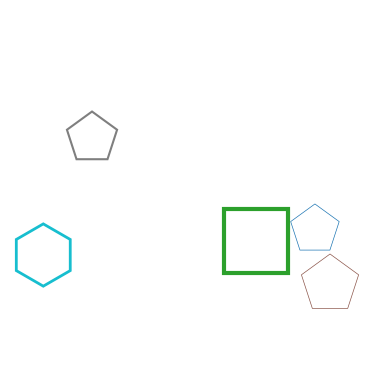[{"shape": "pentagon", "thickness": 0.5, "radius": 0.33, "center": [0.818, 0.404]}, {"shape": "square", "thickness": 3, "radius": 0.41, "center": [0.665, 0.374]}, {"shape": "pentagon", "thickness": 0.5, "radius": 0.39, "center": [0.857, 0.262]}, {"shape": "pentagon", "thickness": 1.5, "radius": 0.34, "center": [0.239, 0.642]}, {"shape": "hexagon", "thickness": 2, "radius": 0.4, "center": [0.112, 0.338]}]